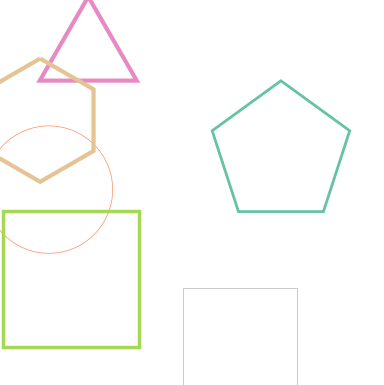[{"shape": "pentagon", "thickness": 2, "radius": 0.94, "center": [0.73, 0.602]}, {"shape": "circle", "thickness": 0.5, "radius": 0.83, "center": [0.127, 0.508]}, {"shape": "triangle", "thickness": 3, "radius": 0.73, "center": [0.229, 0.863]}, {"shape": "square", "thickness": 2.5, "radius": 0.88, "center": [0.184, 0.276]}, {"shape": "hexagon", "thickness": 3, "radius": 0.8, "center": [0.104, 0.688]}, {"shape": "square", "thickness": 0.5, "radius": 0.74, "center": [0.623, 0.105]}]